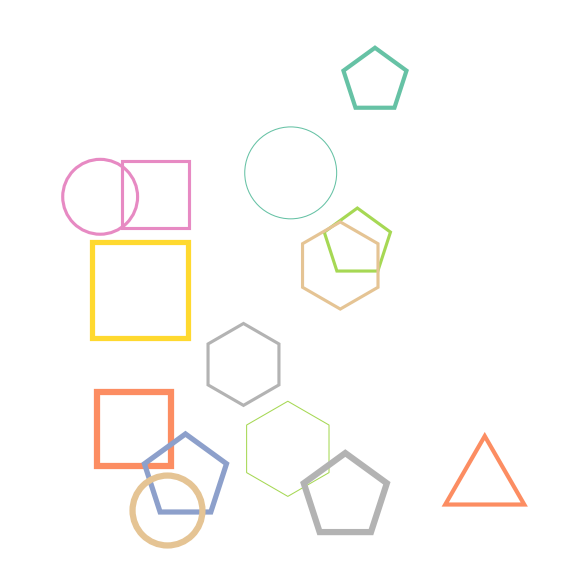[{"shape": "pentagon", "thickness": 2, "radius": 0.29, "center": [0.649, 0.859]}, {"shape": "circle", "thickness": 0.5, "radius": 0.4, "center": [0.503, 0.7]}, {"shape": "square", "thickness": 3, "radius": 0.32, "center": [0.232, 0.256]}, {"shape": "triangle", "thickness": 2, "radius": 0.4, "center": [0.839, 0.165]}, {"shape": "pentagon", "thickness": 2.5, "radius": 0.37, "center": [0.321, 0.173]}, {"shape": "circle", "thickness": 1.5, "radius": 0.32, "center": [0.173, 0.658]}, {"shape": "square", "thickness": 1.5, "radius": 0.29, "center": [0.269, 0.662]}, {"shape": "pentagon", "thickness": 1.5, "radius": 0.3, "center": [0.619, 0.579]}, {"shape": "hexagon", "thickness": 0.5, "radius": 0.41, "center": [0.498, 0.222]}, {"shape": "square", "thickness": 2.5, "radius": 0.41, "center": [0.243, 0.497]}, {"shape": "circle", "thickness": 3, "radius": 0.3, "center": [0.29, 0.115]}, {"shape": "hexagon", "thickness": 1.5, "radius": 0.38, "center": [0.589, 0.539]}, {"shape": "pentagon", "thickness": 3, "radius": 0.38, "center": [0.598, 0.139]}, {"shape": "hexagon", "thickness": 1.5, "radius": 0.35, "center": [0.422, 0.368]}]